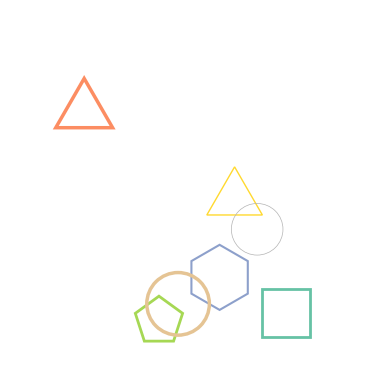[{"shape": "square", "thickness": 2, "radius": 0.31, "center": [0.742, 0.186]}, {"shape": "triangle", "thickness": 2.5, "radius": 0.43, "center": [0.219, 0.711]}, {"shape": "hexagon", "thickness": 1.5, "radius": 0.42, "center": [0.57, 0.28]}, {"shape": "pentagon", "thickness": 2, "radius": 0.32, "center": [0.413, 0.166]}, {"shape": "triangle", "thickness": 1, "radius": 0.42, "center": [0.609, 0.483]}, {"shape": "circle", "thickness": 2.5, "radius": 0.41, "center": [0.463, 0.211]}, {"shape": "circle", "thickness": 0.5, "radius": 0.34, "center": [0.668, 0.404]}]